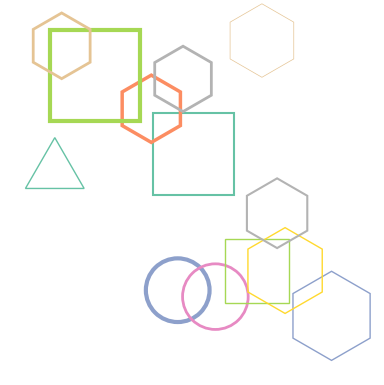[{"shape": "square", "thickness": 1.5, "radius": 0.53, "center": [0.503, 0.6]}, {"shape": "triangle", "thickness": 1, "radius": 0.44, "center": [0.142, 0.555]}, {"shape": "hexagon", "thickness": 2.5, "radius": 0.44, "center": [0.393, 0.717]}, {"shape": "hexagon", "thickness": 1, "radius": 0.58, "center": [0.861, 0.18]}, {"shape": "circle", "thickness": 3, "radius": 0.41, "center": [0.462, 0.246]}, {"shape": "circle", "thickness": 2, "radius": 0.43, "center": [0.559, 0.23]}, {"shape": "square", "thickness": 3, "radius": 0.59, "center": [0.246, 0.804]}, {"shape": "square", "thickness": 1, "radius": 0.42, "center": [0.667, 0.296]}, {"shape": "hexagon", "thickness": 1, "radius": 0.56, "center": [0.74, 0.297]}, {"shape": "hexagon", "thickness": 2, "radius": 0.43, "center": [0.16, 0.881]}, {"shape": "hexagon", "thickness": 0.5, "radius": 0.48, "center": [0.68, 0.895]}, {"shape": "hexagon", "thickness": 2, "radius": 0.42, "center": [0.475, 0.795]}, {"shape": "hexagon", "thickness": 1.5, "radius": 0.45, "center": [0.72, 0.446]}]